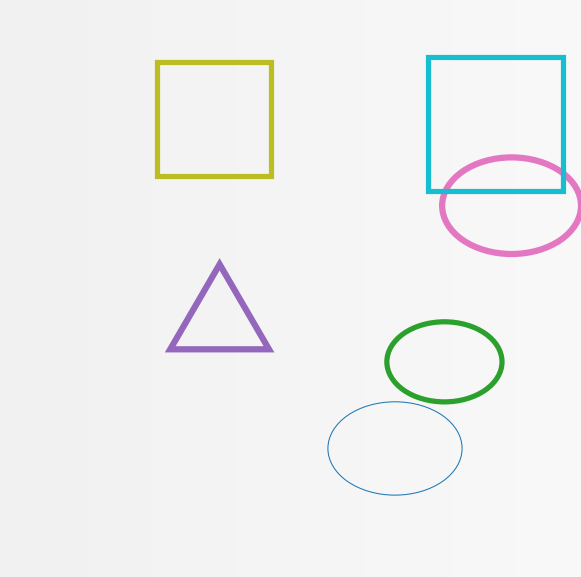[{"shape": "oval", "thickness": 0.5, "radius": 0.58, "center": [0.68, 0.223]}, {"shape": "oval", "thickness": 2.5, "radius": 0.5, "center": [0.765, 0.373]}, {"shape": "triangle", "thickness": 3, "radius": 0.49, "center": [0.378, 0.443]}, {"shape": "oval", "thickness": 3, "radius": 0.6, "center": [0.88, 0.643]}, {"shape": "square", "thickness": 2.5, "radius": 0.49, "center": [0.368, 0.794]}, {"shape": "square", "thickness": 2.5, "radius": 0.58, "center": [0.853, 0.785]}]